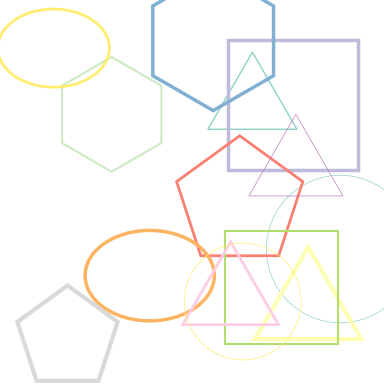[{"shape": "circle", "thickness": 0.5, "radius": 0.96, "center": [0.884, 0.353]}, {"shape": "triangle", "thickness": 1, "radius": 0.67, "center": [0.656, 0.731]}, {"shape": "triangle", "thickness": 3, "radius": 0.8, "center": [0.8, 0.199]}, {"shape": "square", "thickness": 2.5, "radius": 0.85, "center": [0.762, 0.727]}, {"shape": "pentagon", "thickness": 2, "radius": 0.86, "center": [0.623, 0.475]}, {"shape": "hexagon", "thickness": 2.5, "radius": 0.91, "center": [0.554, 0.894]}, {"shape": "oval", "thickness": 2.5, "radius": 0.84, "center": [0.389, 0.284]}, {"shape": "square", "thickness": 1.5, "radius": 0.73, "center": [0.732, 0.253]}, {"shape": "triangle", "thickness": 2, "radius": 0.72, "center": [0.599, 0.229]}, {"shape": "pentagon", "thickness": 3, "radius": 0.68, "center": [0.175, 0.122]}, {"shape": "triangle", "thickness": 0.5, "radius": 0.71, "center": [0.769, 0.562]}, {"shape": "hexagon", "thickness": 1.5, "radius": 0.74, "center": [0.29, 0.703]}, {"shape": "circle", "thickness": 0.5, "radius": 0.76, "center": [0.631, 0.217]}, {"shape": "oval", "thickness": 2, "radius": 0.72, "center": [0.139, 0.875]}]